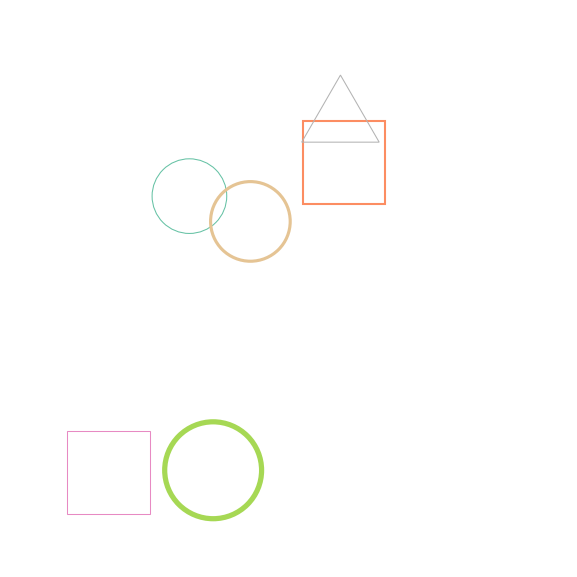[{"shape": "circle", "thickness": 0.5, "radius": 0.32, "center": [0.328, 0.66]}, {"shape": "square", "thickness": 1, "radius": 0.36, "center": [0.596, 0.718]}, {"shape": "square", "thickness": 0.5, "radius": 0.36, "center": [0.188, 0.181]}, {"shape": "circle", "thickness": 2.5, "radius": 0.42, "center": [0.369, 0.185]}, {"shape": "circle", "thickness": 1.5, "radius": 0.34, "center": [0.434, 0.616]}, {"shape": "triangle", "thickness": 0.5, "radius": 0.39, "center": [0.59, 0.792]}]